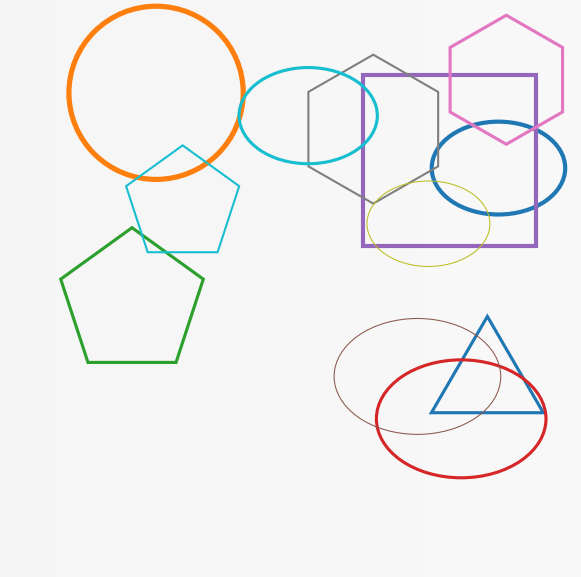[{"shape": "triangle", "thickness": 1.5, "radius": 0.56, "center": [0.838, 0.34]}, {"shape": "oval", "thickness": 2, "radius": 0.57, "center": [0.858, 0.708]}, {"shape": "circle", "thickness": 2.5, "radius": 0.75, "center": [0.269, 0.838]}, {"shape": "pentagon", "thickness": 1.5, "radius": 0.64, "center": [0.227, 0.476]}, {"shape": "oval", "thickness": 1.5, "radius": 0.73, "center": [0.793, 0.274]}, {"shape": "square", "thickness": 2, "radius": 0.74, "center": [0.774, 0.721]}, {"shape": "oval", "thickness": 0.5, "radius": 0.72, "center": [0.718, 0.347]}, {"shape": "hexagon", "thickness": 1.5, "radius": 0.56, "center": [0.871, 0.861]}, {"shape": "hexagon", "thickness": 1, "radius": 0.64, "center": [0.642, 0.776]}, {"shape": "oval", "thickness": 0.5, "radius": 0.53, "center": [0.737, 0.612]}, {"shape": "pentagon", "thickness": 1, "radius": 0.51, "center": [0.314, 0.645]}, {"shape": "oval", "thickness": 1.5, "radius": 0.59, "center": [0.53, 0.799]}]